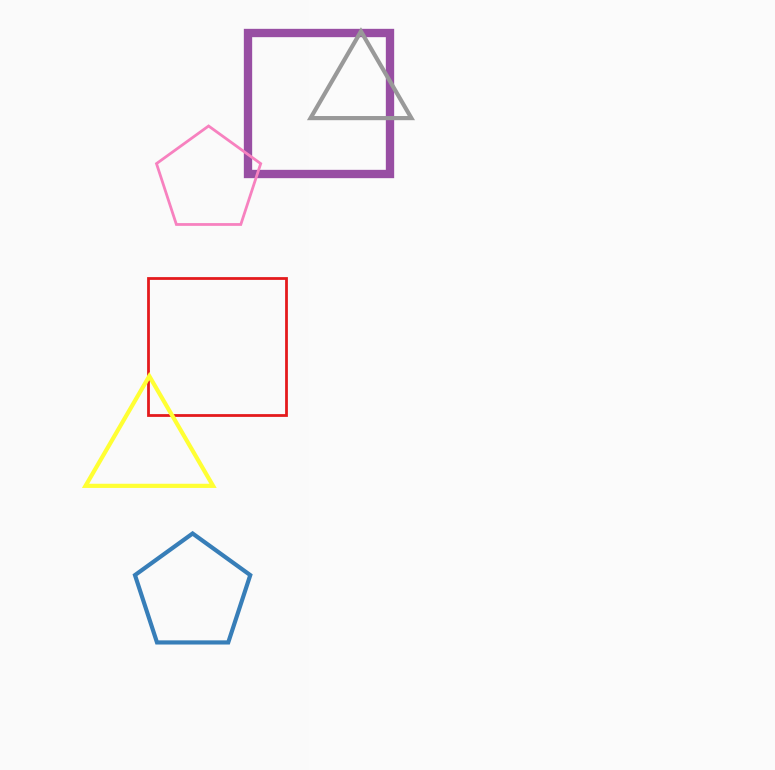[{"shape": "square", "thickness": 1, "radius": 0.44, "center": [0.28, 0.55]}, {"shape": "pentagon", "thickness": 1.5, "radius": 0.39, "center": [0.249, 0.229]}, {"shape": "square", "thickness": 3, "radius": 0.46, "center": [0.412, 0.866]}, {"shape": "triangle", "thickness": 1.5, "radius": 0.48, "center": [0.193, 0.417]}, {"shape": "pentagon", "thickness": 1, "radius": 0.35, "center": [0.269, 0.766]}, {"shape": "triangle", "thickness": 1.5, "radius": 0.38, "center": [0.466, 0.884]}]